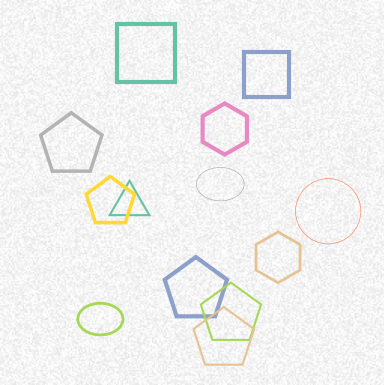[{"shape": "triangle", "thickness": 1.5, "radius": 0.3, "center": [0.336, 0.471]}, {"shape": "square", "thickness": 3, "radius": 0.38, "center": [0.38, 0.862]}, {"shape": "circle", "thickness": 0.5, "radius": 0.42, "center": [0.852, 0.451]}, {"shape": "pentagon", "thickness": 3, "radius": 0.43, "center": [0.509, 0.247]}, {"shape": "square", "thickness": 3, "radius": 0.29, "center": [0.692, 0.806]}, {"shape": "hexagon", "thickness": 3, "radius": 0.33, "center": [0.584, 0.665]}, {"shape": "oval", "thickness": 2, "radius": 0.29, "center": [0.261, 0.171]}, {"shape": "pentagon", "thickness": 1.5, "radius": 0.41, "center": [0.6, 0.184]}, {"shape": "pentagon", "thickness": 2.5, "radius": 0.33, "center": [0.287, 0.475]}, {"shape": "pentagon", "thickness": 1.5, "radius": 0.41, "center": [0.581, 0.12]}, {"shape": "hexagon", "thickness": 2, "radius": 0.33, "center": [0.722, 0.332]}, {"shape": "oval", "thickness": 0.5, "radius": 0.31, "center": [0.572, 0.522]}, {"shape": "pentagon", "thickness": 2.5, "radius": 0.42, "center": [0.185, 0.623]}]